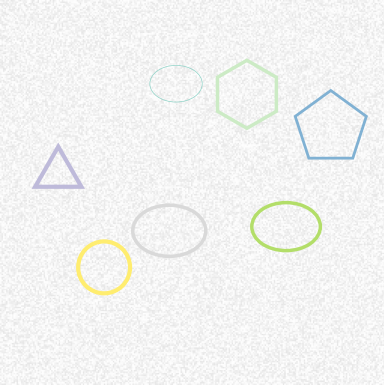[{"shape": "oval", "thickness": 0.5, "radius": 0.34, "center": [0.457, 0.783]}, {"shape": "triangle", "thickness": 3, "radius": 0.35, "center": [0.151, 0.55]}, {"shape": "pentagon", "thickness": 2, "radius": 0.49, "center": [0.859, 0.668]}, {"shape": "oval", "thickness": 2.5, "radius": 0.45, "center": [0.743, 0.411]}, {"shape": "oval", "thickness": 2.5, "radius": 0.47, "center": [0.44, 0.401]}, {"shape": "hexagon", "thickness": 2.5, "radius": 0.44, "center": [0.641, 0.755]}, {"shape": "circle", "thickness": 3, "radius": 0.34, "center": [0.27, 0.306]}]